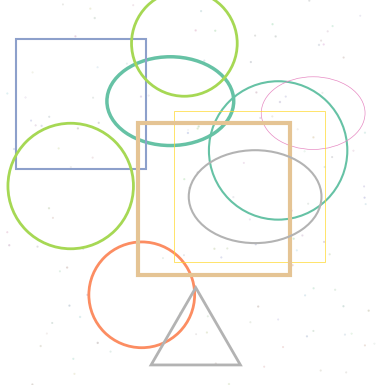[{"shape": "oval", "thickness": 2.5, "radius": 0.82, "center": [0.442, 0.737]}, {"shape": "circle", "thickness": 1.5, "radius": 0.9, "center": [0.722, 0.609]}, {"shape": "circle", "thickness": 2, "radius": 0.69, "center": [0.368, 0.234]}, {"shape": "square", "thickness": 1.5, "radius": 0.84, "center": [0.211, 0.729]}, {"shape": "oval", "thickness": 0.5, "radius": 0.67, "center": [0.813, 0.706]}, {"shape": "circle", "thickness": 2, "radius": 0.69, "center": [0.479, 0.887]}, {"shape": "circle", "thickness": 2, "radius": 0.82, "center": [0.184, 0.517]}, {"shape": "square", "thickness": 0.5, "radius": 0.98, "center": [0.648, 0.515]}, {"shape": "square", "thickness": 3, "radius": 0.99, "center": [0.555, 0.483]}, {"shape": "oval", "thickness": 1.5, "radius": 0.86, "center": [0.663, 0.489]}, {"shape": "triangle", "thickness": 2, "radius": 0.67, "center": [0.508, 0.119]}]